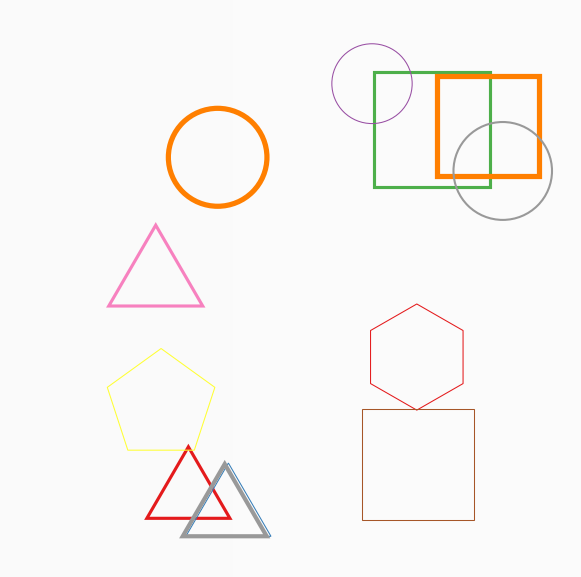[{"shape": "hexagon", "thickness": 0.5, "radius": 0.46, "center": [0.717, 0.381]}, {"shape": "triangle", "thickness": 1.5, "radius": 0.41, "center": [0.324, 0.143]}, {"shape": "triangle", "thickness": 0.5, "radius": 0.42, "center": [0.393, 0.113]}, {"shape": "square", "thickness": 1.5, "radius": 0.5, "center": [0.744, 0.775]}, {"shape": "circle", "thickness": 0.5, "radius": 0.35, "center": [0.64, 0.854]}, {"shape": "square", "thickness": 2.5, "radius": 0.44, "center": [0.839, 0.781]}, {"shape": "circle", "thickness": 2.5, "radius": 0.42, "center": [0.374, 0.727]}, {"shape": "pentagon", "thickness": 0.5, "radius": 0.49, "center": [0.277, 0.298]}, {"shape": "square", "thickness": 0.5, "radius": 0.48, "center": [0.72, 0.194]}, {"shape": "triangle", "thickness": 1.5, "radius": 0.47, "center": [0.268, 0.516]}, {"shape": "circle", "thickness": 1, "radius": 0.42, "center": [0.865, 0.703]}, {"shape": "triangle", "thickness": 2, "radius": 0.42, "center": [0.387, 0.112]}]